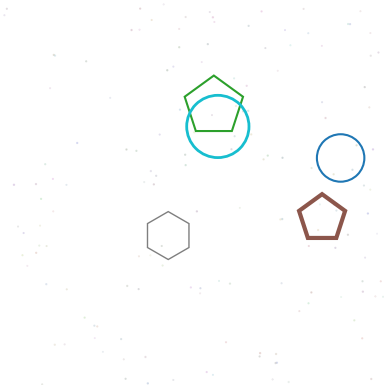[{"shape": "circle", "thickness": 1.5, "radius": 0.31, "center": [0.885, 0.59]}, {"shape": "pentagon", "thickness": 1.5, "radius": 0.4, "center": [0.555, 0.724]}, {"shape": "pentagon", "thickness": 3, "radius": 0.31, "center": [0.837, 0.433]}, {"shape": "hexagon", "thickness": 1, "radius": 0.31, "center": [0.437, 0.388]}, {"shape": "circle", "thickness": 2, "radius": 0.4, "center": [0.566, 0.672]}]